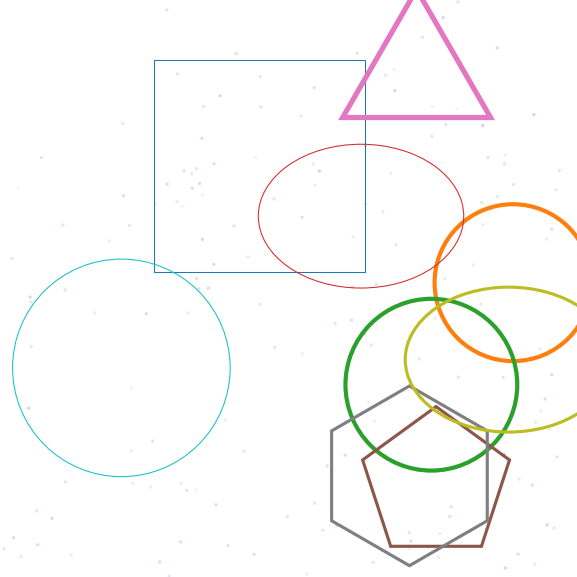[{"shape": "square", "thickness": 0.5, "radius": 0.91, "center": [0.449, 0.712]}, {"shape": "circle", "thickness": 2, "radius": 0.68, "center": [0.888, 0.51]}, {"shape": "circle", "thickness": 2, "radius": 0.74, "center": [0.747, 0.333]}, {"shape": "oval", "thickness": 0.5, "radius": 0.89, "center": [0.625, 0.625]}, {"shape": "pentagon", "thickness": 1.5, "radius": 0.67, "center": [0.755, 0.161]}, {"shape": "triangle", "thickness": 2.5, "radius": 0.74, "center": [0.721, 0.87]}, {"shape": "hexagon", "thickness": 1.5, "radius": 0.78, "center": [0.709, 0.175]}, {"shape": "oval", "thickness": 1.5, "radius": 0.9, "center": [0.881, 0.376]}, {"shape": "circle", "thickness": 0.5, "radius": 0.94, "center": [0.21, 0.362]}]